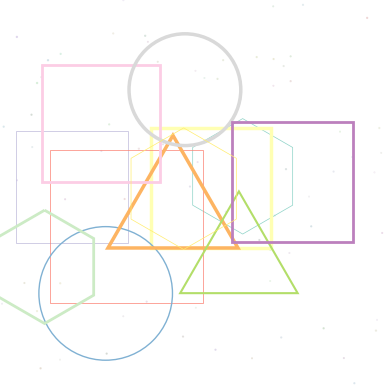[{"shape": "hexagon", "thickness": 0.5, "radius": 0.75, "center": [0.63, 0.542]}, {"shape": "square", "thickness": 2.5, "radius": 0.78, "center": [0.549, 0.512]}, {"shape": "square", "thickness": 0.5, "radius": 0.73, "center": [0.186, 0.514]}, {"shape": "square", "thickness": 0.5, "radius": 0.99, "center": [0.329, 0.413]}, {"shape": "circle", "thickness": 1, "radius": 0.87, "center": [0.274, 0.238]}, {"shape": "triangle", "thickness": 2.5, "radius": 0.97, "center": [0.449, 0.453]}, {"shape": "triangle", "thickness": 1.5, "radius": 0.88, "center": [0.621, 0.327]}, {"shape": "square", "thickness": 2, "radius": 0.76, "center": [0.263, 0.679]}, {"shape": "circle", "thickness": 2.5, "radius": 0.73, "center": [0.48, 0.767]}, {"shape": "square", "thickness": 2, "radius": 0.78, "center": [0.76, 0.527]}, {"shape": "hexagon", "thickness": 2, "radius": 0.74, "center": [0.116, 0.307]}, {"shape": "hexagon", "thickness": 0.5, "radius": 0.79, "center": [0.477, 0.51]}]